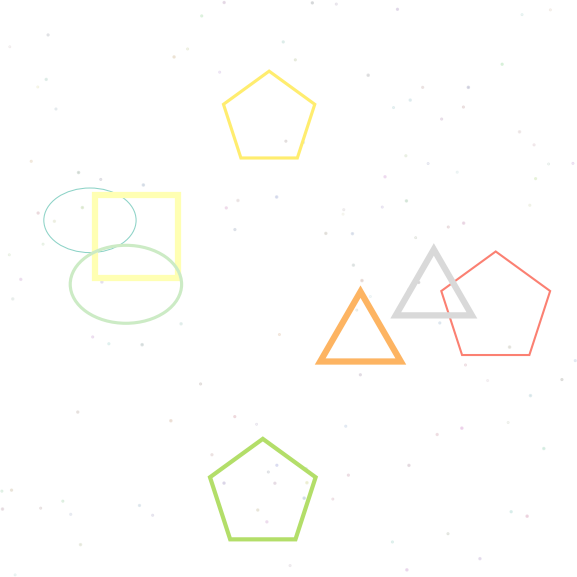[{"shape": "oval", "thickness": 0.5, "radius": 0.4, "center": [0.156, 0.618]}, {"shape": "square", "thickness": 3, "radius": 0.36, "center": [0.236, 0.589]}, {"shape": "pentagon", "thickness": 1, "radius": 0.5, "center": [0.858, 0.465]}, {"shape": "triangle", "thickness": 3, "radius": 0.4, "center": [0.624, 0.413]}, {"shape": "pentagon", "thickness": 2, "radius": 0.48, "center": [0.455, 0.143]}, {"shape": "triangle", "thickness": 3, "radius": 0.38, "center": [0.751, 0.491]}, {"shape": "oval", "thickness": 1.5, "radius": 0.48, "center": [0.218, 0.507]}, {"shape": "pentagon", "thickness": 1.5, "radius": 0.42, "center": [0.466, 0.793]}]